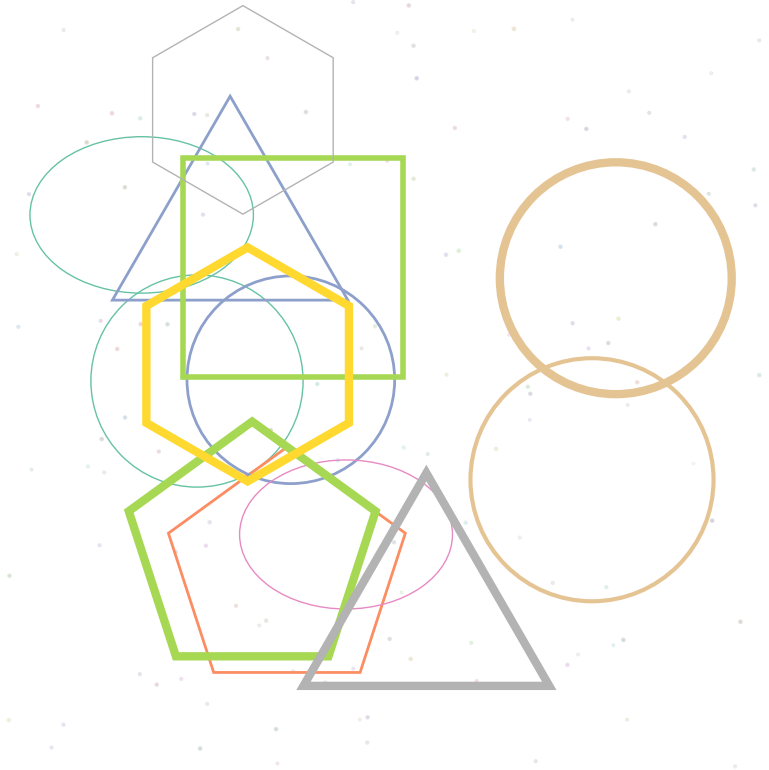[{"shape": "oval", "thickness": 0.5, "radius": 0.73, "center": [0.184, 0.721]}, {"shape": "circle", "thickness": 0.5, "radius": 0.69, "center": [0.256, 0.505]}, {"shape": "pentagon", "thickness": 1, "radius": 0.81, "center": [0.373, 0.258]}, {"shape": "triangle", "thickness": 1, "radius": 0.88, "center": [0.299, 0.698]}, {"shape": "circle", "thickness": 1, "radius": 0.67, "center": [0.378, 0.507]}, {"shape": "oval", "thickness": 0.5, "radius": 0.69, "center": [0.449, 0.306]}, {"shape": "pentagon", "thickness": 3, "radius": 0.84, "center": [0.328, 0.284]}, {"shape": "square", "thickness": 2, "radius": 0.71, "center": [0.381, 0.653]}, {"shape": "hexagon", "thickness": 3, "radius": 0.76, "center": [0.322, 0.527]}, {"shape": "circle", "thickness": 3, "radius": 0.75, "center": [0.8, 0.639]}, {"shape": "circle", "thickness": 1.5, "radius": 0.79, "center": [0.769, 0.377]}, {"shape": "triangle", "thickness": 3, "radius": 0.92, "center": [0.554, 0.201]}, {"shape": "hexagon", "thickness": 0.5, "radius": 0.68, "center": [0.315, 0.857]}]